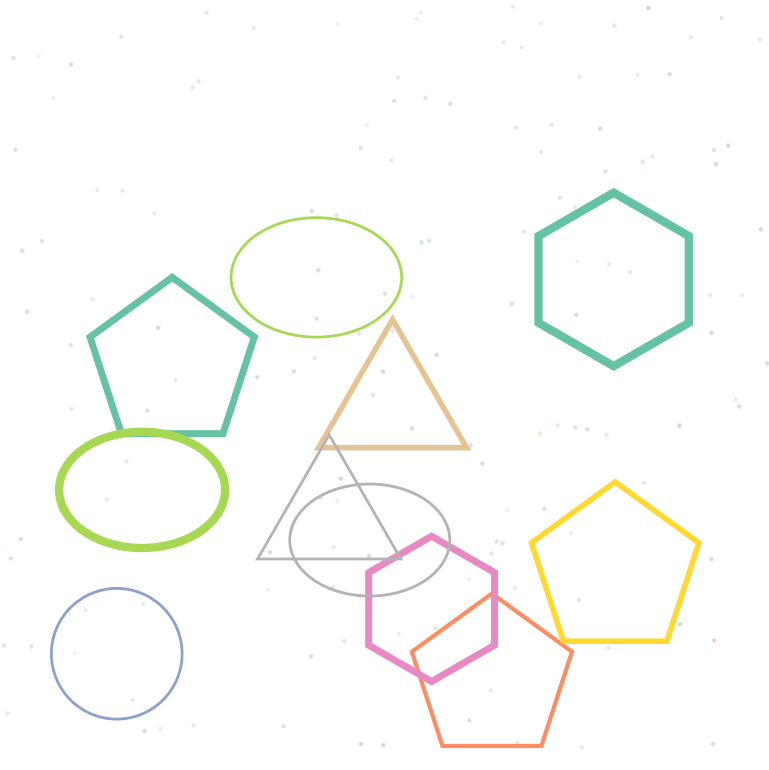[{"shape": "pentagon", "thickness": 2.5, "radius": 0.56, "center": [0.224, 0.528]}, {"shape": "hexagon", "thickness": 3, "radius": 0.56, "center": [0.797, 0.637]}, {"shape": "pentagon", "thickness": 1.5, "radius": 0.55, "center": [0.639, 0.12]}, {"shape": "circle", "thickness": 1, "radius": 0.42, "center": [0.152, 0.151]}, {"shape": "hexagon", "thickness": 2.5, "radius": 0.47, "center": [0.561, 0.209]}, {"shape": "oval", "thickness": 1, "radius": 0.55, "center": [0.411, 0.64]}, {"shape": "oval", "thickness": 3, "radius": 0.54, "center": [0.185, 0.364]}, {"shape": "pentagon", "thickness": 2, "radius": 0.57, "center": [0.799, 0.26]}, {"shape": "triangle", "thickness": 2, "radius": 0.55, "center": [0.51, 0.474]}, {"shape": "oval", "thickness": 1, "radius": 0.52, "center": [0.48, 0.299]}, {"shape": "triangle", "thickness": 1, "radius": 0.54, "center": [0.428, 0.328]}]